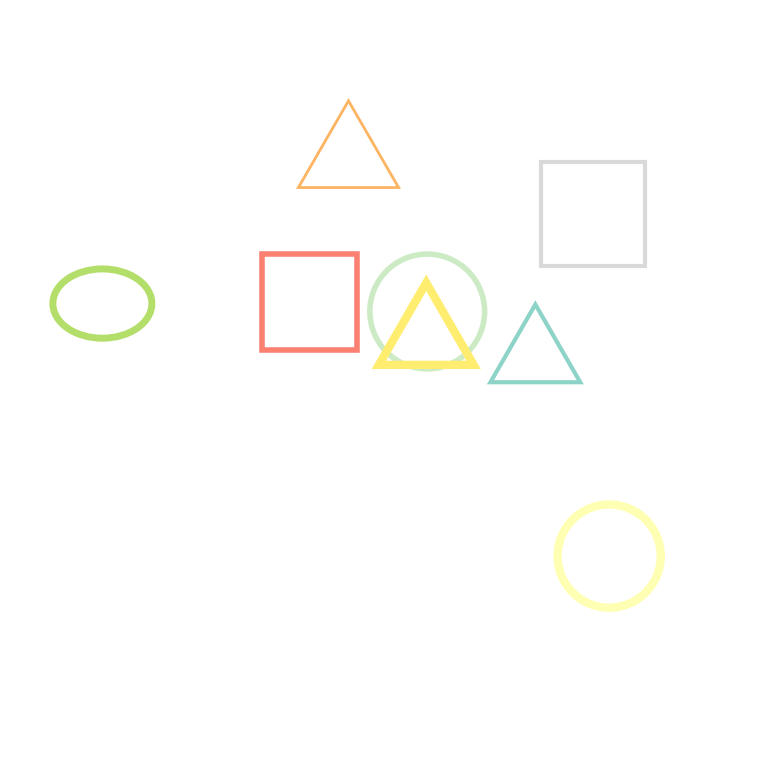[{"shape": "triangle", "thickness": 1.5, "radius": 0.34, "center": [0.695, 0.537]}, {"shape": "circle", "thickness": 3, "radius": 0.34, "center": [0.791, 0.278]}, {"shape": "square", "thickness": 2, "radius": 0.31, "center": [0.402, 0.608]}, {"shape": "triangle", "thickness": 1, "radius": 0.38, "center": [0.453, 0.794]}, {"shape": "oval", "thickness": 2.5, "radius": 0.32, "center": [0.133, 0.606]}, {"shape": "square", "thickness": 1.5, "radius": 0.34, "center": [0.77, 0.722]}, {"shape": "circle", "thickness": 2, "radius": 0.37, "center": [0.555, 0.596]}, {"shape": "triangle", "thickness": 3, "radius": 0.36, "center": [0.554, 0.562]}]